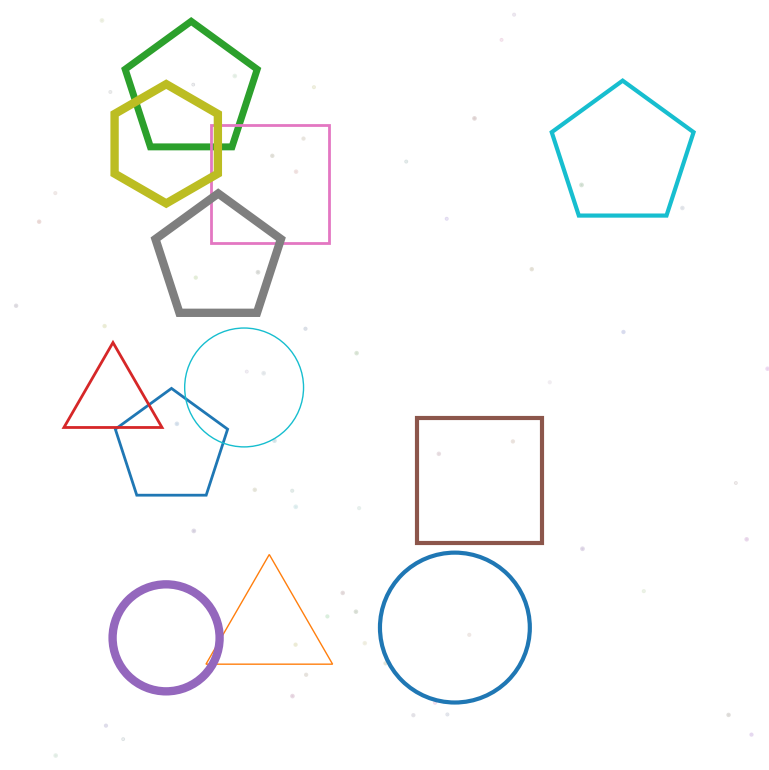[{"shape": "pentagon", "thickness": 1, "radius": 0.38, "center": [0.223, 0.419]}, {"shape": "circle", "thickness": 1.5, "radius": 0.49, "center": [0.591, 0.185]}, {"shape": "triangle", "thickness": 0.5, "radius": 0.47, "center": [0.35, 0.185]}, {"shape": "pentagon", "thickness": 2.5, "radius": 0.45, "center": [0.248, 0.882]}, {"shape": "triangle", "thickness": 1, "radius": 0.37, "center": [0.147, 0.482]}, {"shape": "circle", "thickness": 3, "radius": 0.35, "center": [0.216, 0.172]}, {"shape": "square", "thickness": 1.5, "radius": 0.41, "center": [0.623, 0.376]}, {"shape": "square", "thickness": 1, "radius": 0.38, "center": [0.351, 0.761]}, {"shape": "pentagon", "thickness": 3, "radius": 0.43, "center": [0.283, 0.663]}, {"shape": "hexagon", "thickness": 3, "radius": 0.39, "center": [0.216, 0.813]}, {"shape": "pentagon", "thickness": 1.5, "radius": 0.48, "center": [0.809, 0.798]}, {"shape": "circle", "thickness": 0.5, "radius": 0.39, "center": [0.317, 0.497]}]